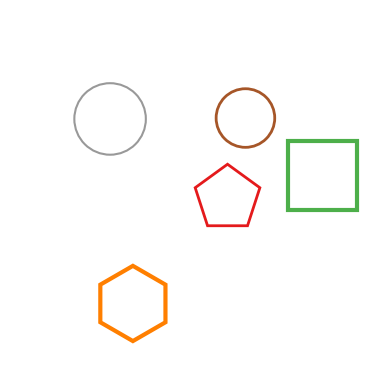[{"shape": "pentagon", "thickness": 2, "radius": 0.44, "center": [0.591, 0.485]}, {"shape": "square", "thickness": 3, "radius": 0.45, "center": [0.838, 0.543]}, {"shape": "hexagon", "thickness": 3, "radius": 0.49, "center": [0.345, 0.212]}, {"shape": "circle", "thickness": 2, "radius": 0.38, "center": [0.637, 0.693]}, {"shape": "circle", "thickness": 1.5, "radius": 0.46, "center": [0.286, 0.691]}]